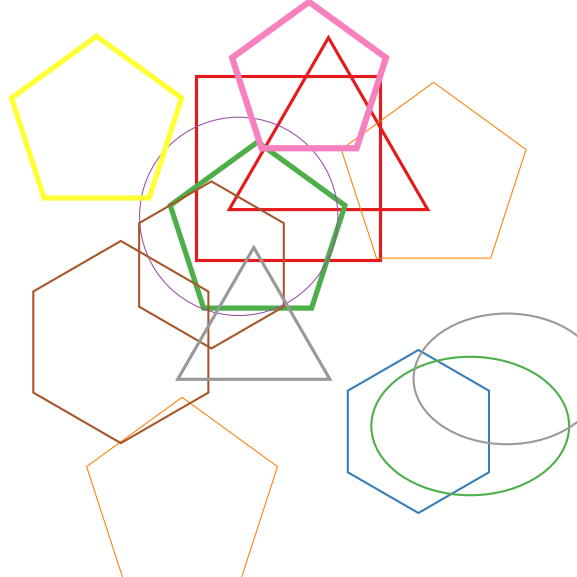[{"shape": "triangle", "thickness": 1.5, "radius": 0.99, "center": [0.569, 0.735]}, {"shape": "square", "thickness": 1.5, "radius": 0.8, "center": [0.499, 0.708]}, {"shape": "hexagon", "thickness": 1, "radius": 0.71, "center": [0.724, 0.252]}, {"shape": "oval", "thickness": 1, "radius": 0.86, "center": [0.814, 0.261]}, {"shape": "pentagon", "thickness": 2.5, "radius": 0.8, "center": [0.446, 0.594]}, {"shape": "circle", "thickness": 0.5, "radius": 0.86, "center": [0.413, 0.624]}, {"shape": "pentagon", "thickness": 0.5, "radius": 0.84, "center": [0.751, 0.688]}, {"shape": "pentagon", "thickness": 0.5, "radius": 0.87, "center": [0.315, 0.137]}, {"shape": "pentagon", "thickness": 2.5, "radius": 0.77, "center": [0.167, 0.782]}, {"shape": "hexagon", "thickness": 1, "radius": 0.88, "center": [0.209, 0.407]}, {"shape": "hexagon", "thickness": 1, "radius": 0.72, "center": [0.366, 0.54]}, {"shape": "pentagon", "thickness": 3, "radius": 0.7, "center": [0.535, 0.856]}, {"shape": "oval", "thickness": 1, "radius": 0.81, "center": [0.878, 0.343]}, {"shape": "triangle", "thickness": 1.5, "radius": 0.76, "center": [0.439, 0.418]}]